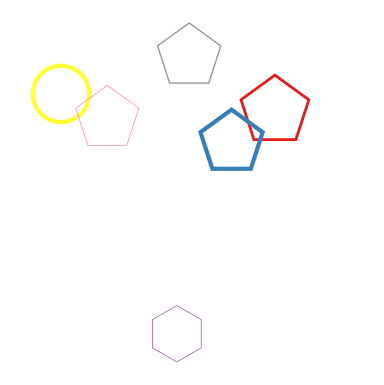[{"shape": "pentagon", "thickness": 2, "radius": 0.46, "center": [0.714, 0.712]}, {"shape": "pentagon", "thickness": 3, "radius": 0.42, "center": [0.601, 0.63]}, {"shape": "hexagon", "thickness": 0.5, "radius": 0.37, "center": [0.459, 0.133]}, {"shape": "circle", "thickness": 3, "radius": 0.37, "center": [0.158, 0.756]}, {"shape": "pentagon", "thickness": 0.5, "radius": 0.43, "center": [0.279, 0.692]}, {"shape": "pentagon", "thickness": 1, "radius": 0.43, "center": [0.491, 0.854]}]